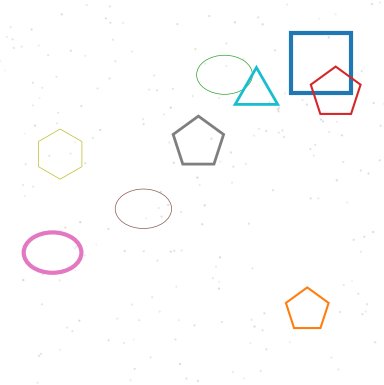[{"shape": "square", "thickness": 3, "radius": 0.39, "center": [0.833, 0.837]}, {"shape": "pentagon", "thickness": 1.5, "radius": 0.29, "center": [0.798, 0.195]}, {"shape": "oval", "thickness": 0.5, "radius": 0.36, "center": [0.583, 0.806]}, {"shape": "pentagon", "thickness": 1.5, "radius": 0.34, "center": [0.872, 0.759]}, {"shape": "oval", "thickness": 0.5, "radius": 0.37, "center": [0.372, 0.458]}, {"shape": "oval", "thickness": 3, "radius": 0.37, "center": [0.136, 0.344]}, {"shape": "pentagon", "thickness": 2, "radius": 0.34, "center": [0.515, 0.629]}, {"shape": "hexagon", "thickness": 0.5, "radius": 0.33, "center": [0.156, 0.6]}, {"shape": "triangle", "thickness": 2, "radius": 0.32, "center": [0.666, 0.761]}]